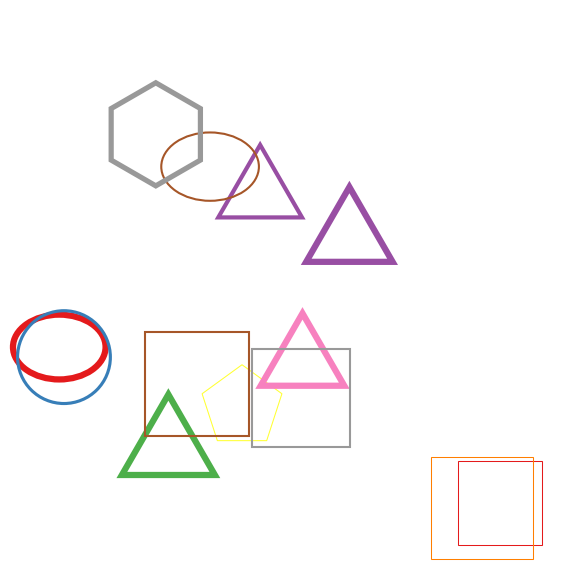[{"shape": "square", "thickness": 0.5, "radius": 0.36, "center": [0.866, 0.128]}, {"shape": "oval", "thickness": 3, "radius": 0.4, "center": [0.103, 0.398]}, {"shape": "circle", "thickness": 1.5, "radius": 0.4, "center": [0.111, 0.381]}, {"shape": "triangle", "thickness": 3, "radius": 0.46, "center": [0.292, 0.223]}, {"shape": "triangle", "thickness": 2, "radius": 0.42, "center": [0.45, 0.665]}, {"shape": "triangle", "thickness": 3, "radius": 0.43, "center": [0.605, 0.589]}, {"shape": "square", "thickness": 0.5, "radius": 0.44, "center": [0.835, 0.12]}, {"shape": "pentagon", "thickness": 0.5, "radius": 0.36, "center": [0.419, 0.295]}, {"shape": "square", "thickness": 1, "radius": 0.45, "center": [0.341, 0.335]}, {"shape": "oval", "thickness": 1, "radius": 0.42, "center": [0.364, 0.711]}, {"shape": "triangle", "thickness": 3, "radius": 0.42, "center": [0.524, 0.373]}, {"shape": "hexagon", "thickness": 2.5, "radius": 0.45, "center": [0.27, 0.767]}, {"shape": "square", "thickness": 1, "radius": 0.42, "center": [0.522, 0.311]}]